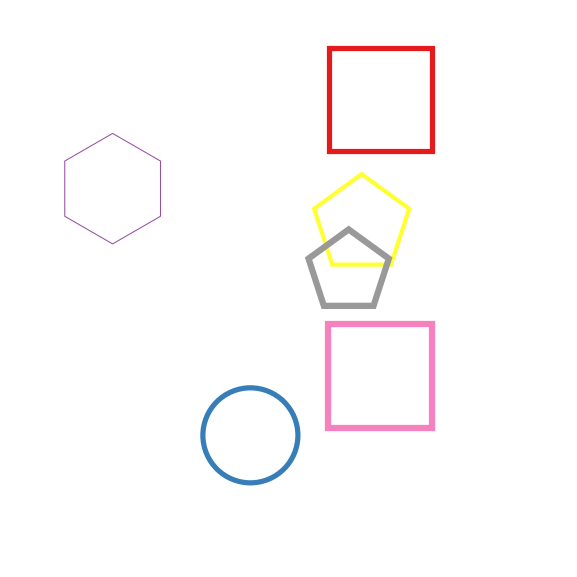[{"shape": "square", "thickness": 2.5, "radius": 0.45, "center": [0.659, 0.827]}, {"shape": "circle", "thickness": 2.5, "radius": 0.41, "center": [0.434, 0.245]}, {"shape": "hexagon", "thickness": 0.5, "radius": 0.48, "center": [0.195, 0.672]}, {"shape": "pentagon", "thickness": 2, "radius": 0.43, "center": [0.626, 0.611]}, {"shape": "square", "thickness": 3, "radius": 0.45, "center": [0.658, 0.347]}, {"shape": "pentagon", "thickness": 3, "radius": 0.37, "center": [0.604, 0.529]}]